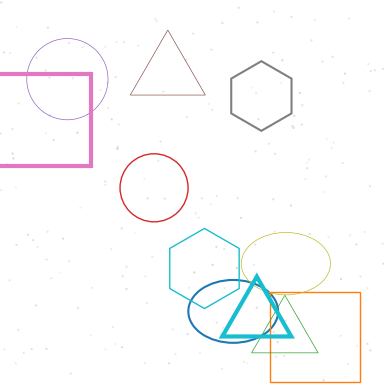[{"shape": "oval", "thickness": 1.5, "radius": 0.58, "center": [0.606, 0.191]}, {"shape": "square", "thickness": 1, "radius": 0.58, "center": [0.818, 0.124]}, {"shape": "triangle", "thickness": 0.5, "radius": 0.5, "center": [0.74, 0.133]}, {"shape": "circle", "thickness": 1, "radius": 0.44, "center": [0.4, 0.512]}, {"shape": "circle", "thickness": 0.5, "radius": 0.53, "center": [0.175, 0.794]}, {"shape": "triangle", "thickness": 0.5, "radius": 0.56, "center": [0.436, 0.809]}, {"shape": "square", "thickness": 3, "radius": 0.6, "center": [0.116, 0.689]}, {"shape": "hexagon", "thickness": 1.5, "radius": 0.45, "center": [0.679, 0.751]}, {"shape": "oval", "thickness": 0.5, "radius": 0.58, "center": [0.743, 0.315]}, {"shape": "triangle", "thickness": 3, "radius": 0.52, "center": [0.667, 0.178]}, {"shape": "hexagon", "thickness": 1, "radius": 0.52, "center": [0.531, 0.303]}]